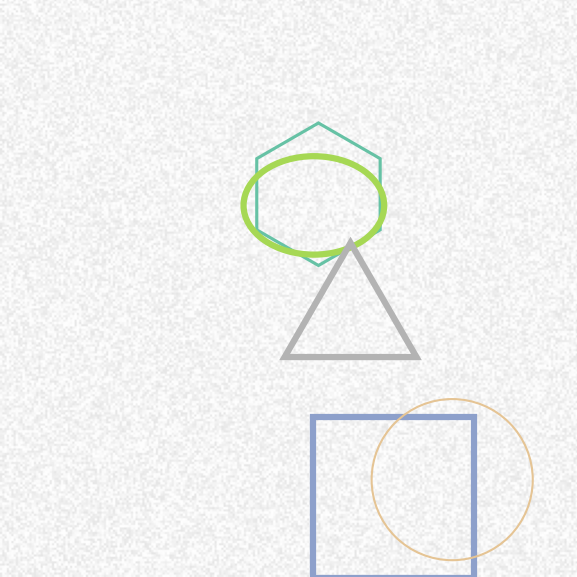[{"shape": "hexagon", "thickness": 1.5, "radius": 0.62, "center": [0.551, 0.663]}, {"shape": "square", "thickness": 3, "radius": 0.7, "center": [0.682, 0.137]}, {"shape": "oval", "thickness": 3, "radius": 0.61, "center": [0.543, 0.643]}, {"shape": "circle", "thickness": 1, "radius": 0.7, "center": [0.783, 0.169]}, {"shape": "triangle", "thickness": 3, "radius": 0.66, "center": [0.607, 0.447]}]